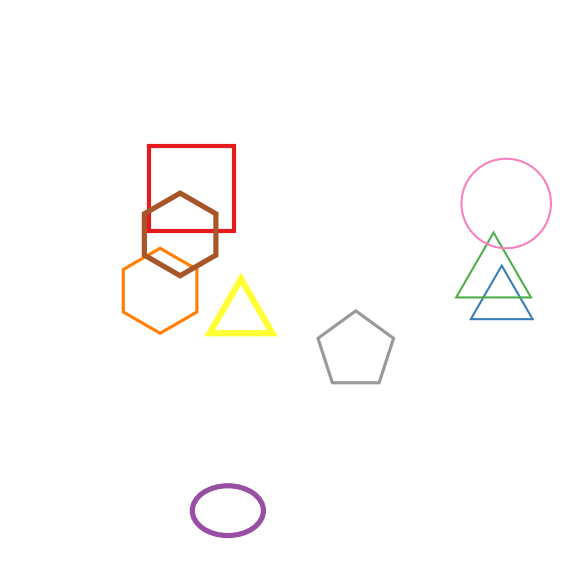[{"shape": "square", "thickness": 2, "radius": 0.37, "center": [0.332, 0.672]}, {"shape": "triangle", "thickness": 1, "radius": 0.31, "center": [0.869, 0.477]}, {"shape": "triangle", "thickness": 1, "radius": 0.37, "center": [0.855, 0.522]}, {"shape": "oval", "thickness": 2.5, "radius": 0.31, "center": [0.395, 0.115]}, {"shape": "hexagon", "thickness": 1.5, "radius": 0.37, "center": [0.277, 0.496]}, {"shape": "triangle", "thickness": 3, "radius": 0.31, "center": [0.417, 0.454]}, {"shape": "hexagon", "thickness": 2.5, "radius": 0.36, "center": [0.312, 0.593]}, {"shape": "circle", "thickness": 1, "radius": 0.39, "center": [0.877, 0.647]}, {"shape": "pentagon", "thickness": 1.5, "radius": 0.34, "center": [0.616, 0.392]}]